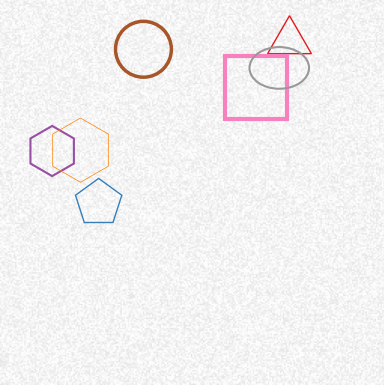[{"shape": "triangle", "thickness": 1, "radius": 0.33, "center": [0.752, 0.893]}, {"shape": "pentagon", "thickness": 1, "radius": 0.32, "center": [0.256, 0.473]}, {"shape": "hexagon", "thickness": 1.5, "radius": 0.33, "center": [0.136, 0.608]}, {"shape": "hexagon", "thickness": 0.5, "radius": 0.42, "center": [0.209, 0.61]}, {"shape": "circle", "thickness": 2.5, "radius": 0.36, "center": [0.373, 0.872]}, {"shape": "square", "thickness": 3, "radius": 0.41, "center": [0.665, 0.773]}, {"shape": "oval", "thickness": 1.5, "radius": 0.39, "center": [0.725, 0.824]}]